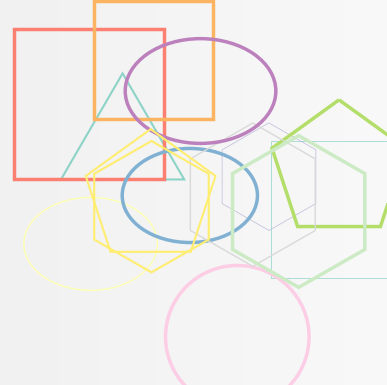[{"shape": "square", "thickness": 0.5, "radius": 0.88, "center": [0.876, 0.456]}, {"shape": "triangle", "thickness": 1.5, "radius": 0.92, "center": [0.316, 0.626]}, {"shape": "oval", "thickness": 1, "radius": 0.86, "center": [0.234, 0.367]}, {"shape": "hexagon", "thickness": 0.5, "radius": 0.7, "center": [0.694, 0.541]}, {"shape": "square", "thickness": 2.5, "radius": 0.97, "center": [0.229, 0.73]}, {"shape": "oval", "thickness": 2.5, "radius": 0.87, "center": [0.49, 0.492]}, {"shape": "square", "thickness": 2.5, "radius": 0.77, "center": [0.396, 0.844]}, {"shape": "pentagon", "thickness": 2.5, "radius": 0.91, "center": [0.875, 0.559]}, {"shape": "circle", "thickness": 2.5, "radius": 0.93, "center": [0.612, 0.125]}, {"shape": "hexagon", "thickness": 1, "radius": 0.93, "center": [0.652, 0.494]}, {"shape": "oval", "thickness": 2.5, "radius": 0.97, "center": [0.518, 0.764]}, {"shape": "hexagon", "thickness": 2.5, "radius": 0.99, "center": [0.771, 0.451]}, {"shape": "hexagon", "thickness": 1.5, "radius": 0.85, "center": [0.391, 0.463]}, {"shape": "pentagon", "thickness": 1.5, "radius": 0.88, "center": [0.389, 0.488]}]